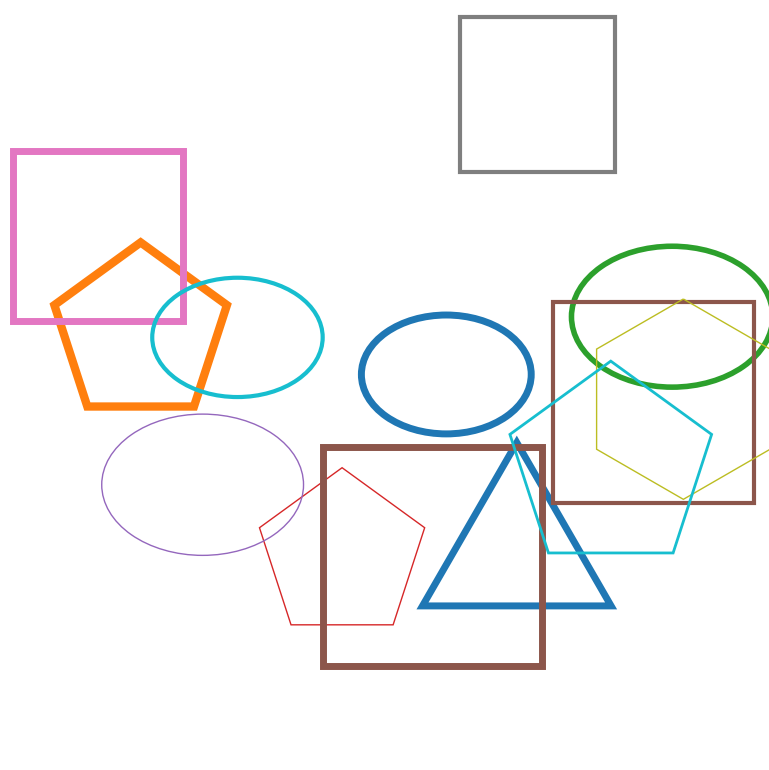[{"shape": "triangle", "thickness": 2.5, "radius": 0.71, "center": [0.671, 0.284]}, {"shape": "oval", "thickness": 2.5, "radius": 0.55, "center": [0.58, 0.514]}, {"shape": "pentagon", "thickness": 3, "radius": 0.59, "center": [0.183, 0.567]}, {"shape": "oval", "thickness": 2, "radius": 0.65, "center": [0.873, 0.589]}, {"shape": "pentagon", "thickness": 0.5, "radius": 0.56, "center": [0.444, 0.28]}, {"shape": "oval", "thickness": 0.5, "radius": 0.66, "center": [0.263, 0.37]}, {"shape": "square", "thickness": 2.5, "radius": 0.71, "center": [0.562, 0.277]}, {"shape": "square", "thickness": 1.5, "radius": 0.65, "center": [0.849, 0.477]}, {"shape": "square", "thickness": 2.5, "radius": 0.55, "center": [0.127, 0.693]}, {"shape": "square", "thickness": 1.5, "radius": 0.5, "center": [0.698, 0.877]}, {"shape": "hexagon", "thickness": 0.5, "radius": 0.65, "center": [0.887, 0.482]}, {"shape": "oval", "thickness": 1.5, "radius": 0.55, "center": [0.308, 0.562]}, {"shape": "pentagon", "thickness": 1, "radius": 0.69, "center": [0.793, 0.393]}]